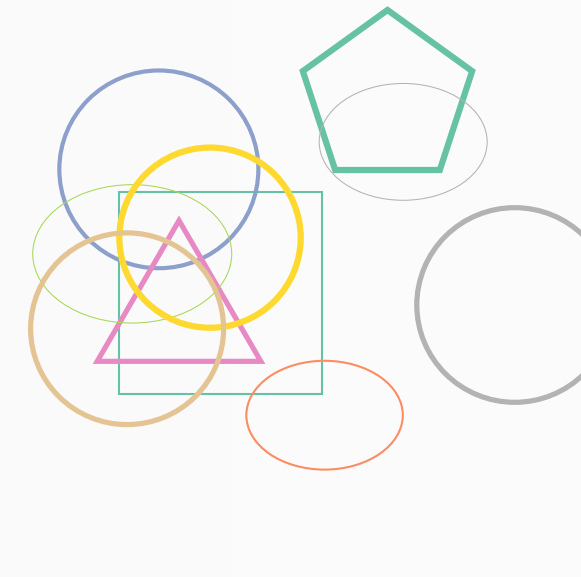[{"shape": "square", "thickness": 1, "radius": 0.87, "center": [0.38, 0.492]}, {"shape": "pentagon", "thickness": 3, "radius": 0.77, "center": [0.667, 0.829]}, {"shape": "oval", "thickness": 1, "radius": 0.67, "center": [0.558, 0.28]}, {"shape": "circle", "thickness": 2, "radius": 0.86, "center": [0.273, 0.706]}, {"shape": "triangle", "thickness": 2.5, "radius": 0.81, "center": [0.308, 0.455]}, {"shape": "oval", "thickness": 0.5, "radius": 0.86, "center": [0.227, 0.56]}, {"shape": "circle", "thickness": 3, "radius": 0.78, "center": [0.361, 0.588]}, {"shape": "circle", "thickness": 2.5, "radius": 0.83, "center": [0.219, 0.43]}, {"shape": "circle", "thickness": 2.5, "radius": 0.84, "center": [0.886, 0.471]}, {"shape": "oval", "thickness": 0.5, "radius": 0.72, "center": [0.694, 0.753]}]